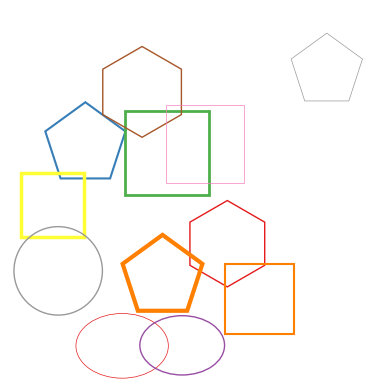[{"shape": "hexagon", "thickness": 1, "radius": 0.56, "center": [0.59, 0.367]}, {"shape": "oval", "thickness": 0.5, "radius": 0.6, "center": [0.317, 0.102]}, {"shape": "pentagon", "thickness": 1.5, "radius": 0.55, "center": [0.222, 0.625]}, {"shape": "square", "thickness": 2, "radius": 0.54, "center": [0.434, 0.603]}, {"shape": "oval", "thickness": 1, "radius": 0.55, "center": [0.473, 0.103]}, {"shape": "pentagon", "thickness": 3, "radius": 0.54, "center": [0.422, 0.281]}, {"shape": "square", "thickness": 1.5, "radius": 0.45, "center": [0.674, 0.224]}, {"shape": "square", "thickness": 2.5, "radius": 0.41, "center": [0.136, 0.468]}, {"shape": "hexagon", "thickness": 1, "radius": 0.59, "center": [0.369, 0.761]}, {"shape": "square", "thickness": 0.5, "radius": 0.5, "center": [0.533, 0.626]}, {"shape": "circle", "thickness": 1, "radius": 0.57, "center": [0.151, 0.296]}, {"shape": "pentagon", "thickness": 0.5, "radius": 0.49, "center": [0.849, 0.817]}]